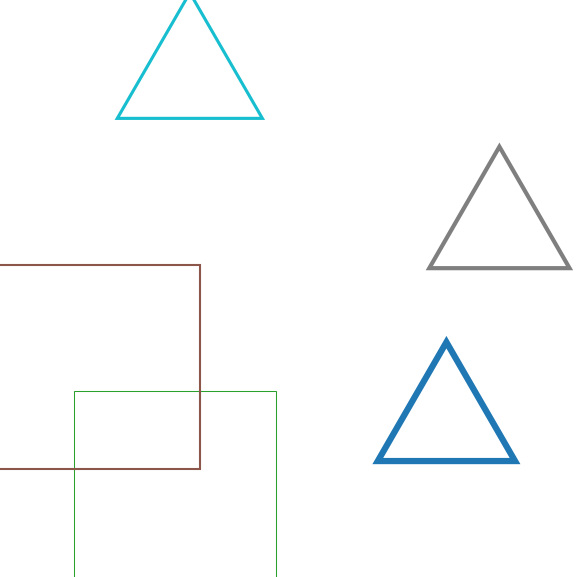[{"shape": "triangle", "thickness": 3, "radius": 0.69, "center": [0.773, 0.269]}, {"shape": "square", "thickness": 0.5, "radius": 0.88, "center": [0.302, 0.146]}, {"shape": "square", "thickness": 1, "radius": 0.88, "center": [0.169, 0.364]}, {"shape": "triangle", "thickness": 2, "radius": 0.7, "center": [0.865, 0.605]}, {"shape": "triangle", "thickness": 1.5, "radius": 0.73, "center": [0.329, 0.867]}]